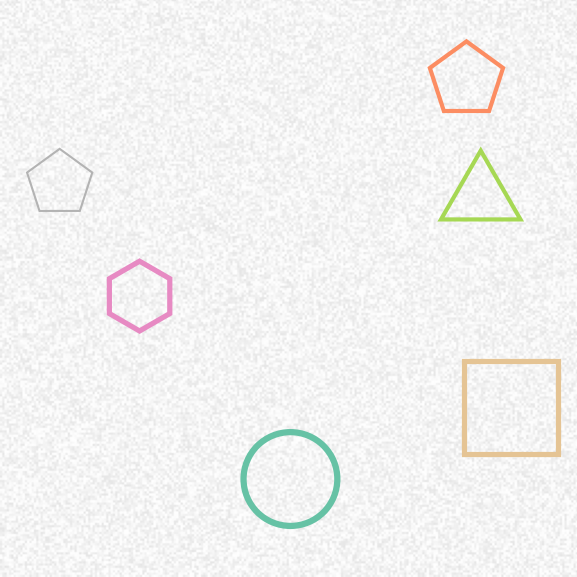[{"shape": "circle", "thickness": 3, "radius": 0.41, "center": [0.503, 0.17]}, {"shape": "pentagon", "thickness": 2, "radius": 0.33, "center": [0.808, 0.861]}, {"shape": "hexagon", "thickness": 2.5, "radius": 0.3, "center": [0.242, 0.486]}, {"shape": "triangle", "thickness": 2, "radius": 0.4, "center": [0.832, 0.659]}, {"shape": "square", "thickness": 2.5, "radius": 0.41, "center": [0.885, 0.293]}, {"shape": "pentagon", "thickness": 1, "radius": 0.3, "center": [0.103, 0.682]}]